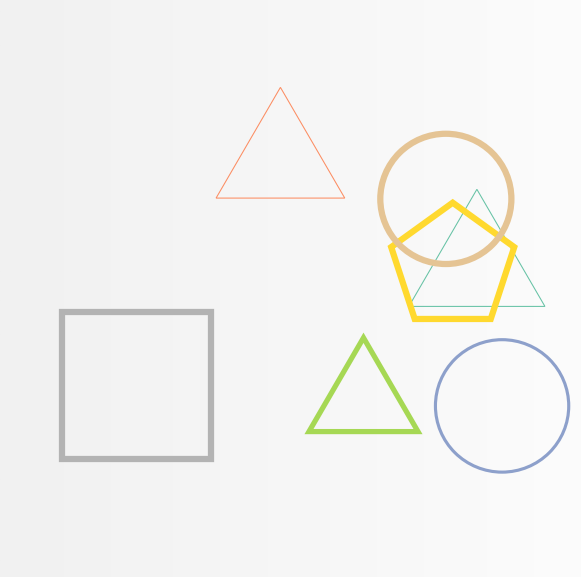[{"shape": "triangle", "thickness": 0.5, "radius": 0.68, "center": [0.82, 0.536]}, {"shape": "triangle", "thickness": 0.5, "radius": 0.64, "center": [0.482, 0.72]}, {"shape": "circle", "thickness": 1.5, "radius": 0.57, "center": [0.864, 0.296]}, {"shape": "triangle", "thickness": 2.5, "radius": 0.54, "center": [0.625, 0.306]}, {"shape": "pentagon", "thickness": 3, "radius": 0.56, "center": [0.779, 0.537]}, {"shape": "circle", "thickness": 3, "radius": 0.56, "center": [0.767, 0.655]}, {"shape": "square", "thickness": 3, "radius": 0.64, "center": [0.235, 0.332]}]